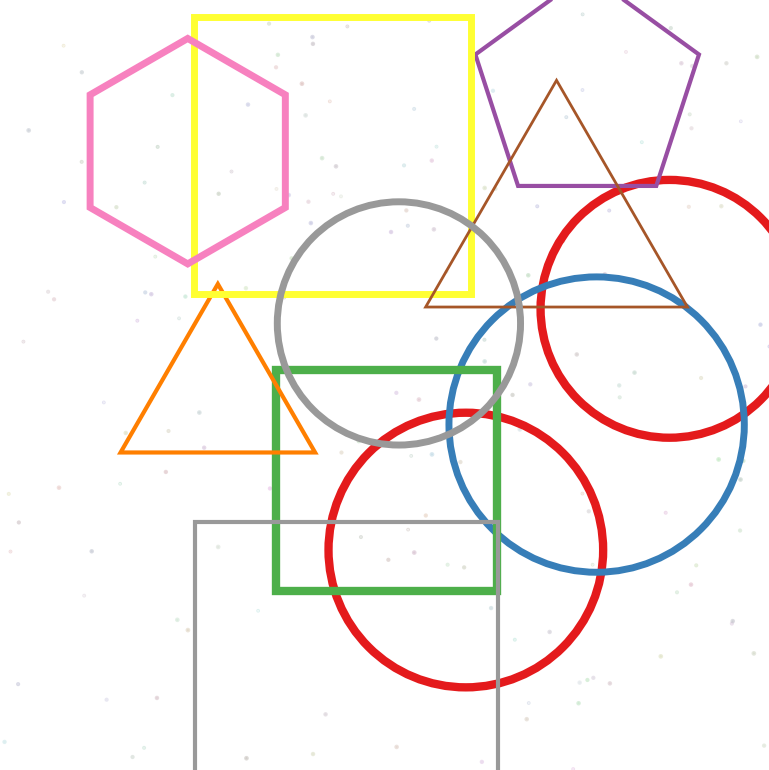[{"shape": "circle", "thickness": 3, "radius": 0.89, "center": [0.605, 0.286]}, {"shape": "circle", "thickness": 3, "radius": 0.84, "center": [0.869, 0.599]}, {"shape": "circle", "thickness": 2.5, "radius": 0.96, "center": [0.775, 0.449]}, {"shape": "square", "thickness": 3, "radius": 0.72, "center": [0.502, 0.376]}, {"shape": "pentagon", "thickness": 1.5, "radius": 0.76, "center": [0.763, 0.882]}, {"shape": "triangle", "thickness": 1.5, "radius": 0.73, "center": [0.283, 0.485]}, {"shape": "square", "thickness": 2.5, "radius": 0.9, "center": [0.432, 0.798]}, {"shape": "triangle", "thickness": 1, "radius": 0.98, "center": [0.723, 0.699]}, {"shape": "hexagon", "thickness": 2.5, "radius": 0.73, "center": [0.244, 0.804]}, {"shape": "square", "thickness": 1.5, "radius": 0.98, "center": [0.45, 0.125]}, {"shape": "circle", "thickness": 2.5, "radius": 0.79, "center": [0.518, 0.58]}]